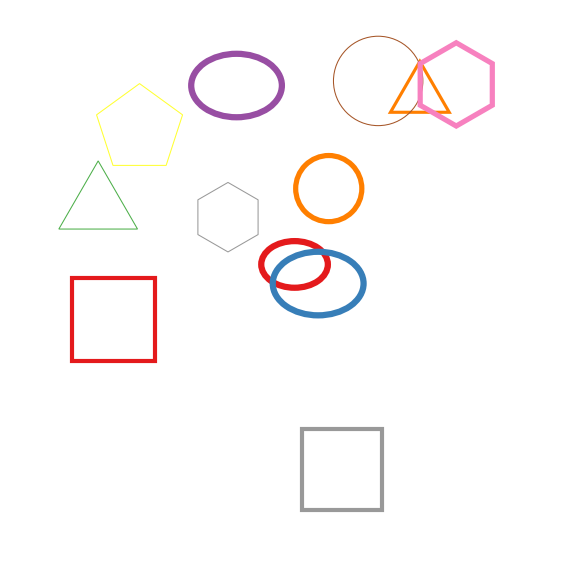[{"shape": "square", "thickness": 2, "radius": 0.36, "center": [0.197, 0.446]}, {"shape": "oval", "thickness": 3, "radius": 0.29, "center": [0.51, 0.541]}, {"shape": "oval", "thickness": 3, "radius": 0.39, "center": [0.551, 0.508]}, {"shape": "triangle", "thickness": 0.5, "radius": 0.39, "center": [0.17, 0.642]}, {"shape": "oval", "thickness": 3, "radius": 0.39, "center": [0.41, 0.851]}, {"shape": "circle", "thickness": 2.5, "radius": 0.29, "center": [0.569, 0.673]}, {"shape": "triangle", "thickness": 1.5, "radius": 0.29, "center": [0.727, 0.834]}, {"shape": "pentagon", "thickness": 0.5, "radius": 0.39, "center": [0.242, 0.776]}, {"shape": "circle", "thickness": 0.5, "radius": 0.39, "center": [0.655, 0.859]}, {"shape": "hexagon", "thickness": 2.5, "radius": 0.36, "center": [0.79, 0.853]}, {"shape": "square", "thickness": 2, "radius": 0.35, "center": [0.592, 0.186]}, {"shape": "hexagon", "thickness": 0.5, "radius": 0.3, "center": [0.395, 0.623]}]